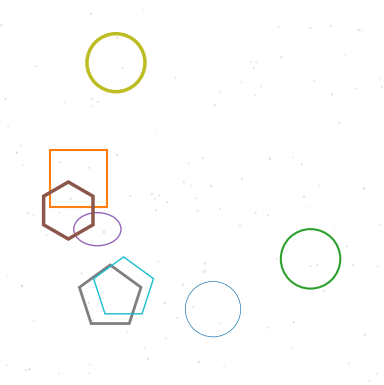[{"shape": "circle", "thickness": 0.5, "radius": 0.36, "center": [0.553, 0.197]}, {"shape": "square", "thickness": 1.5, "radius": 0.37, "center": [0.203, 0.535]}, {"shape": "circle", "thickness": 1.5, "radius": 0.39, "center": [0.807, 0.328]}, {"shape": "oval", "thickness": 1, "radius": 0.31, "center": [0.253, 0.405]}, {"shape": "hexagon", "thickness": 2.5, "radius": 0.37, "center": [0.177, 0.453]}, {"shape": "pentagon", "thickness": 2, "radius": 0.42, "center": [0.286, 0.228]}, {"shape": "circle", "thickness": 2.5, "radius": 0.38, "center": [0.301, 0.837]}, {"shape": "pentagon", "thickness": 1, "radius": 0.41, "center": [0.321, 0.251]}]